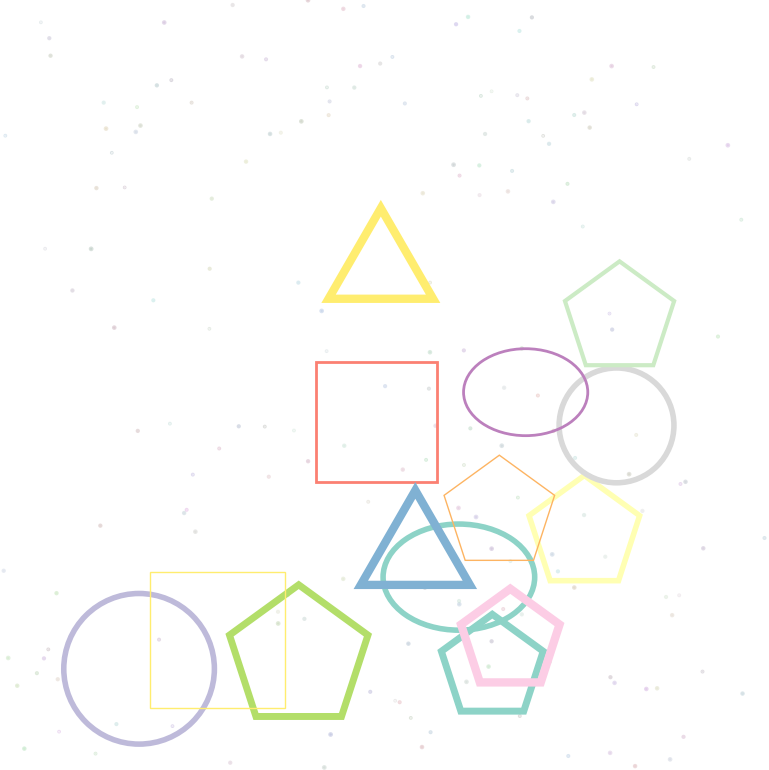[{"shape": "oval", "thickness": 2, "radius": 0.49, "center": [0.596, 0.25]}, {"shape": "pentagon", "thickness": 2.5, "radius": 0.35, "center": [0.639, 0.133]}, {"shape": "pentagon", "thickness": 2, "radius": 0.38, "center": [0.759, 0.307]}, {"shape": "circle", "thickness": 2, "radius": 0.49, "center": [0.181, 0.131]}, {"shape": "square", "thickness": 1, "radius": 0.39, "center": [0.489, 0.452]}, {"shape": "triangle", "thickness": 3, "radius": 0.41, "center": [0.539, 0.281]}, {"shape": "pentagon", "thickness": 0.5, "radius": 0.38, "center": [0.648, 0.333]}, {"shape": "pentagon", "thickness": 2.5, "radius": 0.47, "center": [0.388, 0.146]}, {"shape": "pentagon", "thickness": 3, "radius": 0.34, "center": [0.663, 0.168]}, {"shape": "circle", "thickness": 2, "radius": 0.37, "center": [0.801, 0.448]}, {"shape": "oval", "thickness": 1, "radius": 0.4, "center": [0.683, 0.491]}, {"shape": "pentagon", "thickness": 1.5, "radius": 0.37, "center": [0.805, 0.586]}, {"shape": "triangle", "thickness": 3, "radius": 0.39, "center": [0.495, 0.651]}, {"shape": "square", "thickness": 0.5, "radius": 0.44, "center": [0.282, 0.169]}]